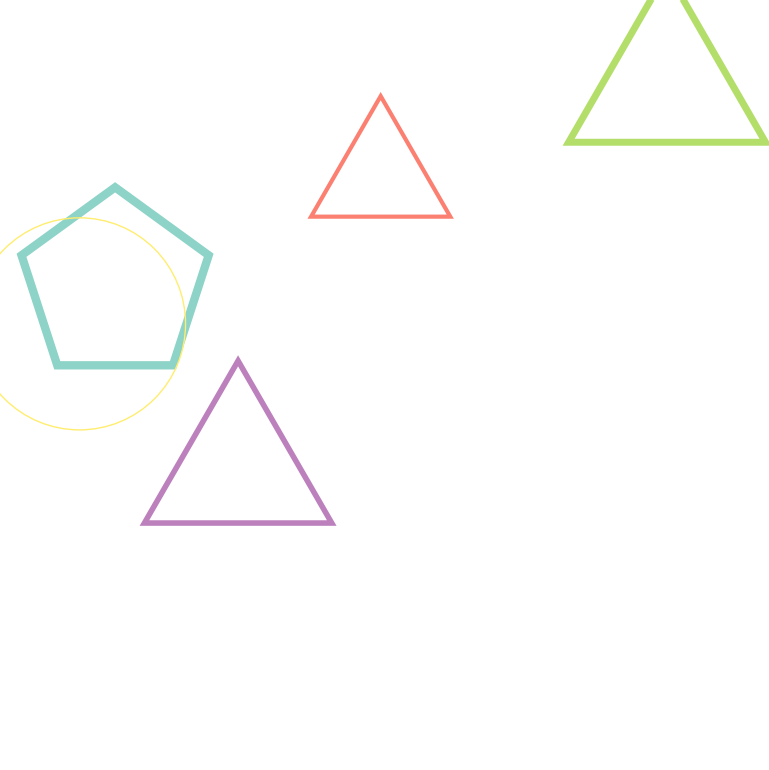[{"shape": "pentagon", "thickness": 3, "radius": 0.64, "center": [0.149, 0.629]}, {"shape": "triangle", "thickness": 1.5, "radius": 0.52, "center": [0.494, 0.771]}, {"shape": "triangle", "thickness": 2.5, "radius": 0.74, "center": [0.866, 0.889]}, {"shape": "triangle", "thickness": 2, "radius": 0.7, "center": [0.309, 0.391]}, {"shape": "circle", "thickness": 0.5, "radius": 0.69, "center": [0.103, 0.579]}]